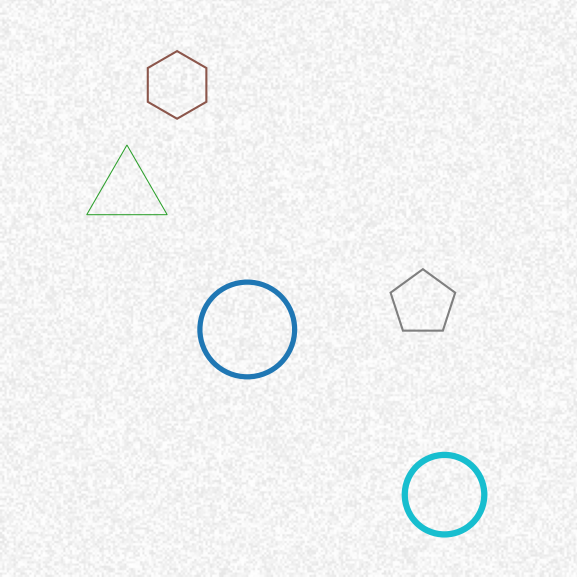[{"shape": "circle", "thickness": 2.5, "radius": 0.41, "center": [0.428, 0.429]}, {"shape": "triangle", "thickness": 0.5, "radius": 0.4, "center": [0.22, 0.668]}, {"shape": "hexagon", "thickness": 1, "radius": 0.29, "center": [0.307, 0.852]}, {"shape": "pentagon", "thickness": 1, "radius": 0.29, "center": [0.732, 0.474]}, {"shape": "circle", "thickness": 3, "radius": 0.34, "center": [0.77, 0.143]}]